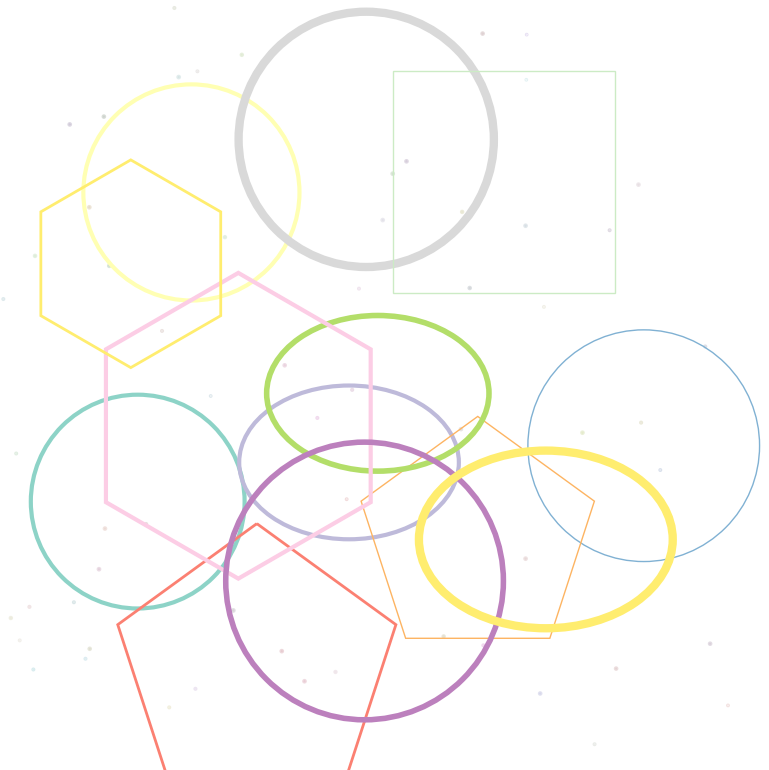[{"shape": "circle", "thickness": 1.5, "radius": 0.69, "center": [0.179, 0.349]}, {"shape": "circle", "thickness": 1.5, "radius": 0.7, "center": [0.249, 0.75]}, {"shape": "oval", "thickness": 1.5, "radius": 0.71, "center": [0.453, 0.399]}, {"shape": "pentagon", "thickness": 1, "radius": 0.95, "center": [0.334, 0.13]}, {"shape": "circle", "thickness": 0.5, "radius": 0.75, "center": [0.836, 0.421]}, {"shape": "pentagon", "thickness": 0.5, "radius": 0.8, "center": [0.62, 0.3]}, {"shape": "oval", "thickness": 2, "radius": 0.72, "center": [0.491, 0.489]}, {"shape": "hexagon", "thickness": 1.5, "radius": 0.99, "center": [0.309, 0.447]}, {"shape": "circle", "thickness": 3, "radius": 0.83, "center": [0.476, 0.819]}, {"shape": "circle", "thickness": 2, "radius": 0.9, "center": [0.473, 0.245]}, {"shape": "square", "thickness": 0.5, "radius": 0.72, "center": [0.655, 0.764]}, {"shape": "hexagon", "thickness": 1, "radius": 0.67, "center": [0.17, 0.657]}, {"shape": "oval", "thickness": 3, "radius": 0.82, "center": [0.709, 0.299]}]